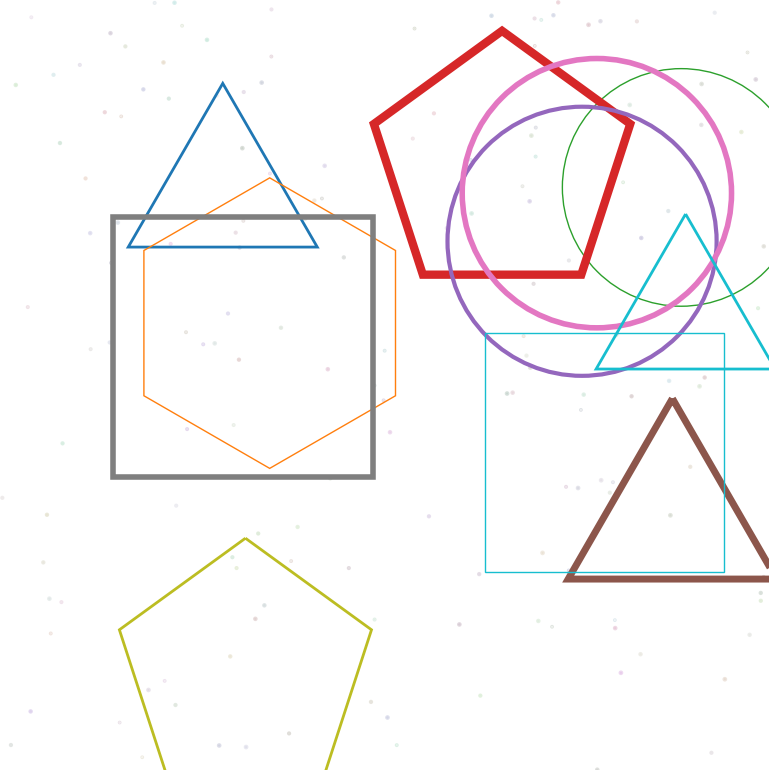[{"shape": "triangle", "thickness": 1, "radius": 0.71, "center": [0.289, 0.75]}, {"shape": "hexagon", "thickness": 0.5, "radius": 0.94, "center": [0.35, 0.58]}, {"shape": "circle", "thickness": 0.5, "radius": 0.77, "center": [0.885, 0.757]}, {"shape": "pentagon", "thickness": 3, "radius": 0.88, "center": [0.652, 0.785]}, {"shape": "circle", "thickness": 1.5, "radius": 0.87, "center": [0.756, 0.687]}, {"shape": "triangle", "thickness": 2.5, "radius": 0.78, "center": [0.873, 0.326]}, {"shape": "circle", "thickness": 2, "radius": 0.87, "center": [0.775, 0.749]}, {"shape": "square", "thickness": 2, "radius": 0.85, "center": [0.315, 0.549]}, {"shape": "pentagon", "thickness": 1, "radius": 0.86, "center": [0.319, 0.129]}, {"shape": "triangle", "thickness": 1, "radius": 0.67, "center": [0.89, 0.588]}, {"shape": "square", "thickness": 0.5, "radius": 0.78, "center": [0.785, 0.413]}]